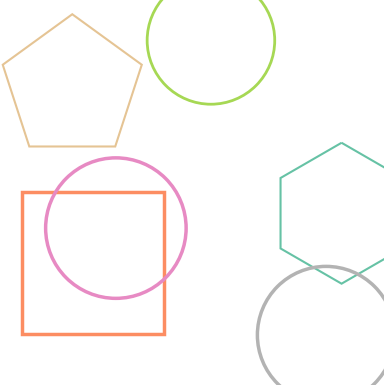[{"shape": "hexagon", "thickness": 1.5, "radius": 0.92, "center": [0.887, 0.446]}, {"shape": "square", "thickness": 2.5, "radius": 0.93, "center": [0.242, 0.316]}, {"shape": "circle", "thickness": 2.5, "radius": 0.91, "center": [0.301, 0.408]}, {"shape": "circle", "thickness": 2, "radius": 0.83, "center": [0.548, 0.895]}, {"shape": "pentagon", "thickness": 1.5, "radius": 0.95, "center": [0.188, 0.773]}, {"shape": "circle", "thickness": 2.5, "radius": 0.89, "center": [0.847, 0.13]}]